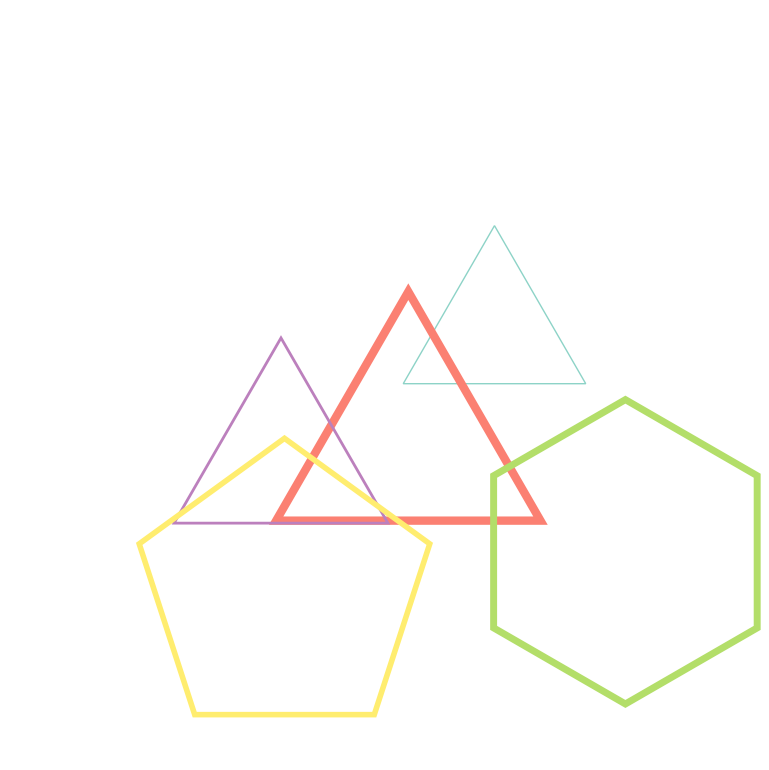[{"shape": "triangle", "thickness": 0.5, "radius": 0.68, "center": [0.642, 0.57]}, {"shape": "triangle", "thickness": 3, "radius": 0.99, "center": [0.53, 0.423]}, {"shape": "hexagon", "thickness": 2.5, "radius": 0.99, "center": [0.812, 0.283]}, {"shape": "triangle", "thickness": 1, "radius": 0.8, "center": [0.365, 0.401]}, {"shape": "pentagon", "thickness": 2, "radius": 0.99, "center": [0.369, 0.232]}]